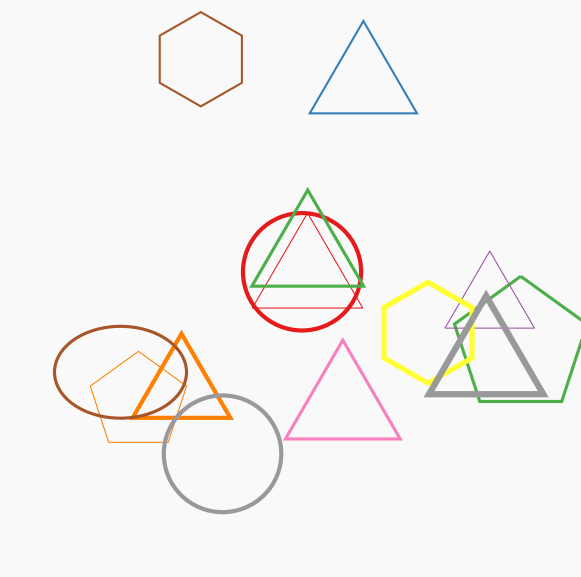[{"shape": "circle", "thickness": 2, "radius": 0.51, "center": [0.52, 0.528]}, {"shape": "triangle", "thickness": 0.5, "radius": 0.55, "center": [0.529, 0.521]}, {"shape": "triangle", "thickness": 1, "radius": 0.53, "center": [0.625, 0.856]}, {"shape": "triangle", "thickness": 1.5, "radius": 0.55, "center": [0.529, 0.559]}, {"shape": "pentagon", "thickness": 1.5, "radius": 0.6, "center": [0.896, 0.401]}, {"shape": "triangle", "thickness": 0.5, "radius": 0.44, "center": [0.843, 0.475]}, {"shape": "triangle", "thickness": 2, "radius": 0.49, "center": [0.312, 0.324]}, {"shape": "pentagon", "thickness": 0.5, "radius": 0.44, "center": [0.238, 0.304]}, {"shape": "hexagon", "thickness": 2.5, "radius": 0.44, "center": [0.736, 0.423]}, {"shape": "oval", "thickness": 1.5, "radius": 0.57, "center": [0.207, 0.355]}, {"shape": "hexagon", "thickness": 1, "radius": 0.41, "center": [0.345, 0.897]}, {"shape": "triangle", "thickness": 1.5, "radius": 0.57, "center": [0.59, 0.296]}, {"shape": "triangle", "thickness": 3, "radius": 0.57, "center": [0.836, 0.373]}, {"shape": "circle", "thickness": 2, "radius": 0.51, "center": [0.383, 0.213]}]